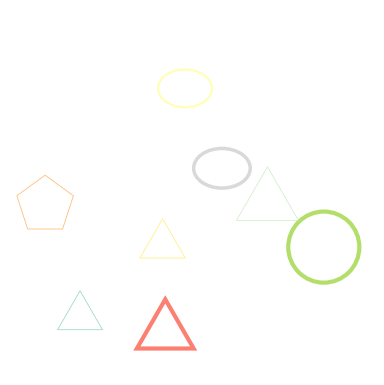[{"shape": "triangle", "thickness": 0.5, "radius": 0.34, "center": [0.208, 0.177]}, {"shape": "oval", "thickness": 1.5, "radius": 0.35, "center": [0.48, 0.77]}, {"shape": "triangle", "thickness": 3, "radius": 0.43, "center": [0.429, 0.137]}, {"shape": "pentagon", "thickness": 0.5, "radius": 0.39, "center": [0.117, 0.468]}, {"shape": "circle", "thickness": 3, "radius": 0.46, "center": [0.841, 0.358]}, {"shape": "oval", "thickness": 2.5, "radius": 0.37, "center": [0.576, 0.563]}, {"shape": "triangle", "thickness": 0.5, "radius": 0.46, "center": [0.695, 0.474]}, {"shape": "triangle", "thickness": 0.5, "radius": 0.34, "center": [0.422, 0.364]}]